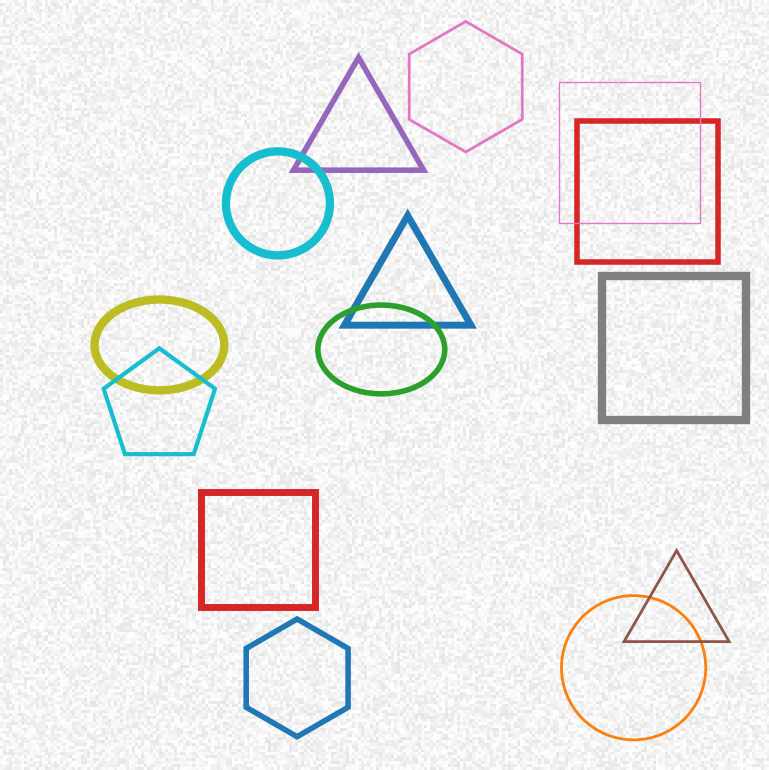[{"shape": "triangle", "thickness": 2.5, "radius": 0.47, "center": [0.529, 0.625]}, {"shape": "hexagon", "thickness": 2, "radius": 0.38, "center": [0.386, 0.12]}, {"shape": "circle", "thickness": 1, "radius": 0.47, "center": [0.823, 0.133]}, {"shape": "oval", "thickness": 2, "radius": 0.41, "center": [0.495, 0.546]}, {"shape": "square", "thickness": 2.5, "radius": 0.37, "center": [0.335, 0.286]}, {"shape": "square", "thickness": 2, "radius": 0.46, "center": [0.841, 0.752]}, {"shape": "triangle", "thickness": 2, "radius": 0.49, "center": [0.466, 0.828]}, {"shape": "triangle", "thickness": 1, "radius": 0.39, "center": [0.879, 0.206]}, {"shape": "hexagon", "thickness": 1, "radius": 0.42, "center": [0.605, 0.887]}, {"shape": "square", "thickness": 0.5, "radius": 0.46, "center": [0.817, 0.802]}, {"shape": "square", "thickness": 3, "radius": 0.47, "center": [0.875, 0.548]}, {"shape": "oval", "thickness": 3, "radius": 0.42, "center": [0.207, 0.552]}, {"shape": "pentagon", "thickness": 1.5, "radius": 0.38, "center": [0.207, 0.472]}, {"shape": "circle", "thickness": 3, "radius": 0.34, "center": [0.361, 0.736]}]